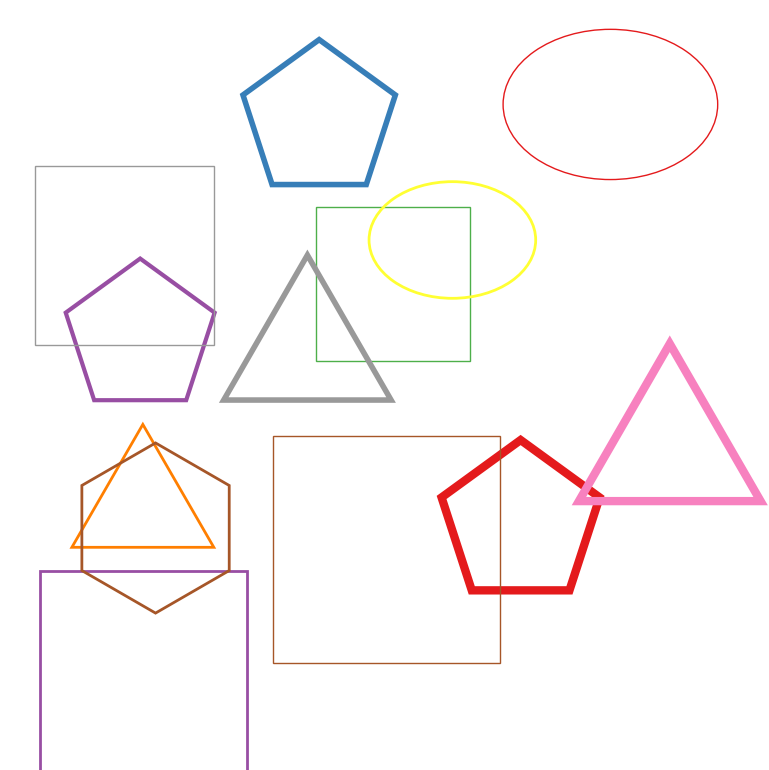[{"shape": "oval", "thickness": 0.5, "radius": 0.7, "center": [0.793, 0.864]}, {"shape": "pentagon", "thickness": 3, "radius": 0.54, "center": [0.676, 0.321]}, {"shape": "pentagon", "thickness": 2, "radius": 0.52, "center": [0.415, 0.844]}, {"shape": "square", "thickness": 0.5, "radius": 0.5, "center": [0.51, 0.631]}, {"shape": "square", "thickness": 1, "radius": 0.67, "center": [0.186, 0.123]}, {"shape": "pentagon", "thickness": 1.5, "radius": 0.51, "center": [0.182, 0.563]}, {"shape": "triangle", "thickness": 1, "radius": 0.53, "center": [0.186, 0.342]}, {"shape": "oval", "thickness": 1, "radius": 0.54, "center": [0.587, 0.688]}, {"shape": "hexagon", "thickness": 1, "radius": 0.55, "center": [0.202, 0.314]}, {"shape": "square", "thickness": 0.5, "radius": 0.74, "center": [0.502, 0.286]}, {"shape": "triangle", "thickness": 3, "radius": 0.68, "center": [0.87, 0.417]}, {"shape": "triangle", "thickness": 2, "radius": 0.63, "center": [0.399, 0.543]}, {"shape": "square", "thickness": 0.5, "radius": 0.58, "center": [0.162, 0.668]}]